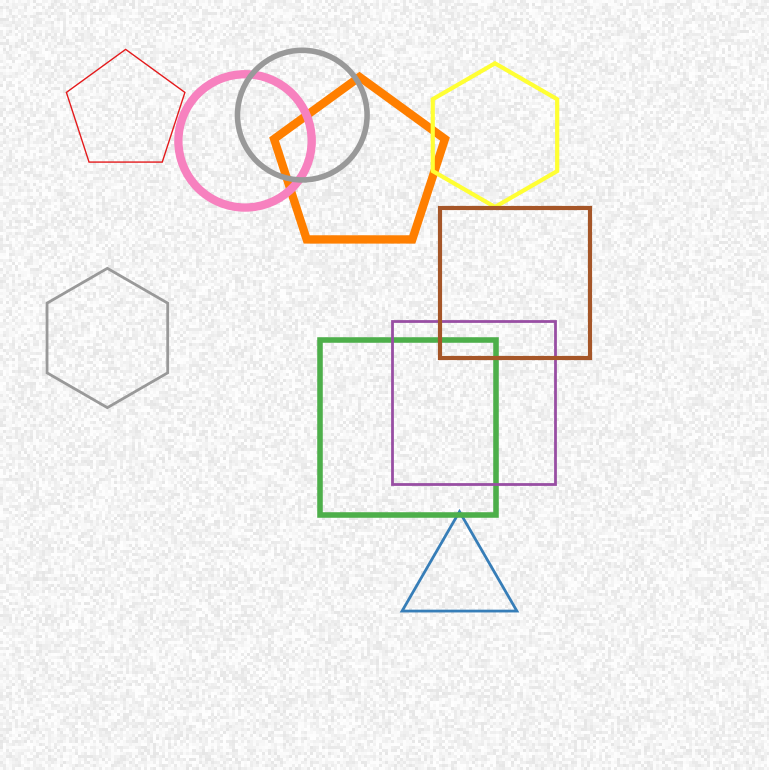[{"shape": "pentagon", "thickness": 0.5, "radius": 0.4, "center": [0.163, 0.855]}, {"shape": "triangle", "thickness": 1, "radius": 0.43, "center": [0.597, 0.249]}, {"shape": "square", "thickness": 2, "radius": 0.57, "center": [0.53, 0.445]}, {"shape": "square", "thickness": 1, "radius": 0.53, "center": [0.615, 0.477]}, {"shape": "pentagon", "thickness": 3, "radius": 0.58, "center": [0.467, 0.783]}, {"shape": "hexagon", "thickness": 1.5, "radius": 0.47, "center": [0.643, 0.824]}, {"shape": "square", "thickness": 1.5, "radius": 0.49, "center": [0.669, 0.632]}, {"shape": "circle", "thickness": 3, "radius": 0.43, "center": [0.318, 0.817]}, {"shape": "hexagon", "thickness": 1, "radius": 0.45, "center": [0.139, 0.561]}, {"shape": "circle", "thickness": 2, "radius": 0.42, "center": [0.393, 0.85]}]